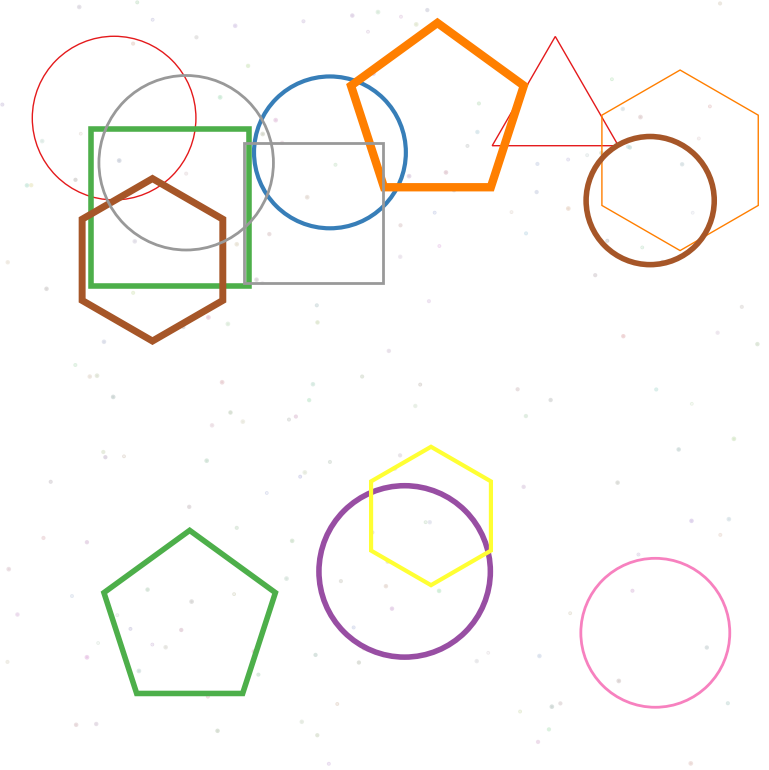[{"shape": "circle", "thickness": 0.5, "radius": 0.53, "center": [0.148, 0.847]}, {"shape": "triangle", "thickness": 0.5, "radius": 0.47, "center": [0.721, 0.858]}, {"shape": "circle", "thickness": 1.5, "radius": 0.49, "center": [0.428, 0.802]}, {"shape": "pentagon", "thickness": 2, "radius": 0.59, "center": [0.246, 0.194]}, {"shape": "square", "thickness": 2, "radius": 0.51, "center": [0.221, 0.731]}, {"shape": "circle", "thickness": 2, "radius": 0.56, "center": [0.526, 0.258]}, {"shape": "pentagon", "thickness": 3, "radius": 0.59, "center": [0.568, 0.852]}, {"shape": "hexagon", "thickness": 0.5, "radius": 0.59, "center": [0.883, 0.792]}, {"shape": "hexagon", "thickness": 1.5, "radius": 0.45, "center": [0.56, 0.33]}, {"shape": "circle", "thickness": 2, "radius": 0.42, "center": [0.844, 0.74]}, {"shape": "hexagon", "thickness": 2.5, "radius": 0.53, "center": [0.198, 0.663]}, {"shape": "circle", "thickness": 1, "radius": 0.48, "center": [0.851, 0.178]}, {"shape": "circle", "thickness": 1, "radius": 0.57, "center": [0.242, 0.789]}, {"shape": "square", "thickness": 1, "radius": 0.45, "center": [0.407, 0.724]}]